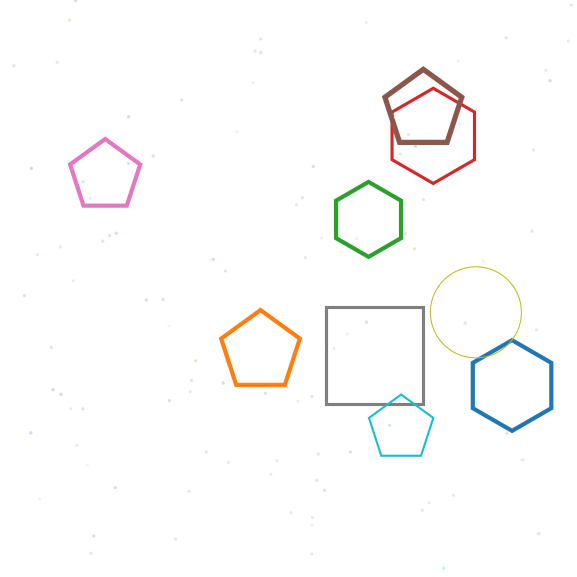[{"shape": "hexagon", "thickness": 2, "radius": 0.39, "center": [0.887, 0.332]}, {"shape": "pentagon", "thickness": 2, "radius": 0.36, "center": [0.451, 0.391]}, {"shape": "hexagon", "thickness": 2, "radius": 0.32, "center": [0.638, 0.619]}, {"shape": "hexagon", "thickness": 1.5, "radius": 0.41, "center": [0.75, 0.764]}, {"shape": "pentagon", "thickness": 2.5, "radius": 0.35, "center": [0.733, 0.809]}, {"shape": "pentagon", "thickness": 2, "radius": 0.32, "center": [0.182, 0.695]}, {"shape": "square", "thickness": 1.5, "radius": 0.42, "center": [0.649, 0.384]}, {"shape": "circle", "thickness": 0.5, "radius": 0.39, "center": [0.824, 0.458]}, {"shape": "pentagon", "thickness": 1, "radius": 0.29, "center": [0.695, 0.257]}]